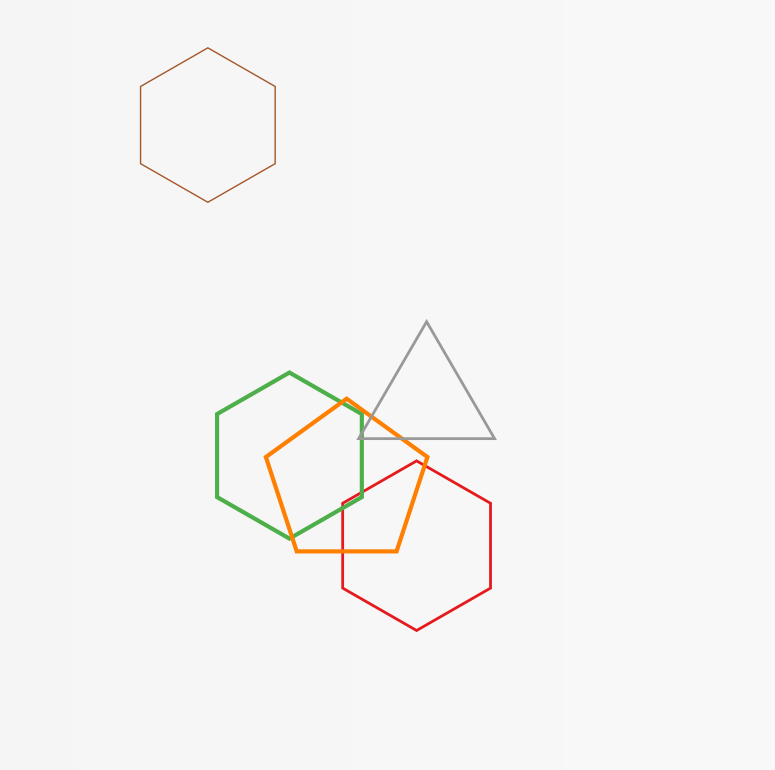[{"shape": "hexagon", "thickness": 1, "radius": 0.55, "center": [0.538, 0.291]}, {"shape": "hexagon", "thickness": 1.5, "radius": 0.54, "center": [0.373, 0.408]}, {"shape": "pentagon", "thickness": 1.5, "radius": 0.55, "center": [0.447, 0.373]}, {"shape": "hexagon", "thickness": 0.5, "radius": 0.5, "center": [0.268, 0.838]}, {"shape": "triangle", "thickness": 1, "radius": 0.51, "center": [0.55, 0.481]}]